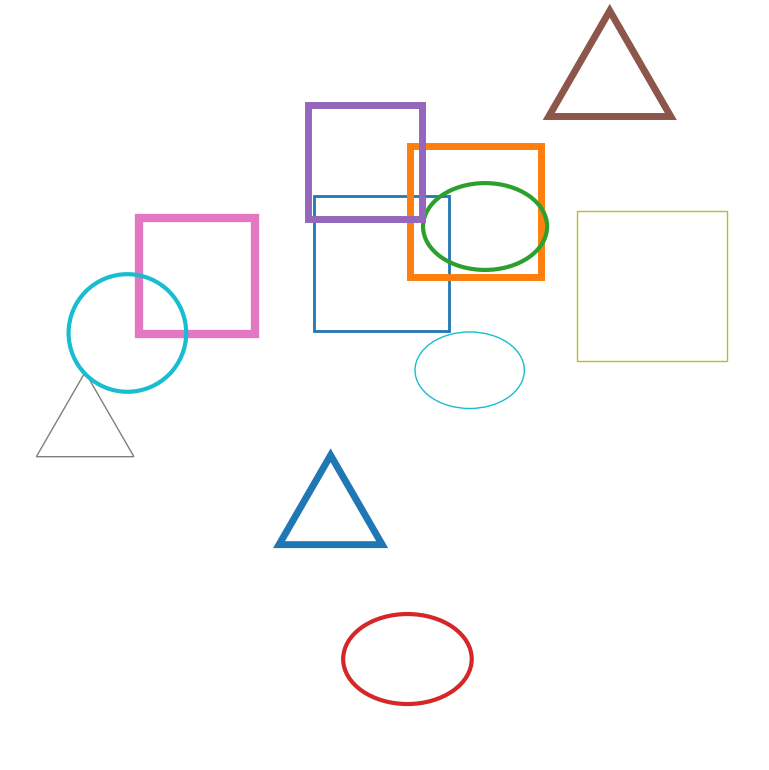[{"shape": "triangle", "thickness": 2.5, "radius": 0.39, "center": [0.429, 0.331]}, {"shape": "square", "thickness": 1, "radius": 0.44, "center": [0.496, 0.658]}, {"shape": "square", "thickness": 2.5, "radius": 0.43, "center": [0.618, 0.726]}, {"shape": "oval", "thickness": 1.5, "radius": 0.4, "center": [0.63, 0.706]}, {"shape": "oval", "thickness": 1.5, "radius": 0.42, "center": [0.529, 0.144]}, {"shape": "square", "thickness": 2.5, "radius": 0.37, "center": [0.474, 0.789]}, {"shape": "triangle", "thickness": 2.5, "radius": 0.46, "center": [0.792, 0.894]}, {"shape": "square", "thickness": 3, "radius": 0.38, "center": [0.255, 0.641]}, {"shape": "triangle", "thickness": 0.5, "radius": 0.37, "center": [0.111, 0.443]}, {"shape": "square", "thickness": 0.5, "radius": 0.49, "center": [0.847, 0.629]}, {"shape": "circle", "thickness": 1.5, "radius": 0.38, "center": [0.165, 0.568]}, {"shape": "oval", "thickness": 0.5, "radius": 0.36, "center": [0.61, 0.519]}]